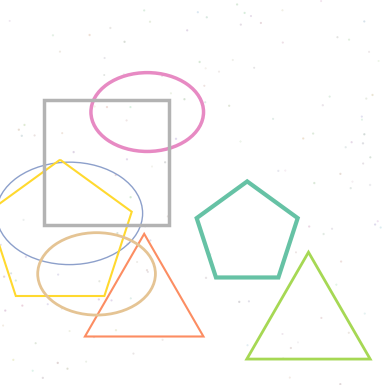[{"shape": "pentagon", "thickness": 3, "radius": 0.69, "center": [0.642, 0.391]}, {"shape": "triangle", "thickness": 1.5, "radius": 0.89, "center": [0.375, 0.215]}, {"shape": "oval", "thickness": 1, "radius": 0.95, "center": [0.18, 0.446]}, {"shape": "oval", "thickness": 2.5, "radius": 0.73, "center": [0.382, 0.709]}, {"shape": "triangle", "thickness": 2, "radius": 0.93, "center": [0.801, 0.16]}, {"shape": "pentagon", "thickness": 1.5, "radius": 0.98, "center": [0.156, 0.39]}, {"shape": "oval", "thickness": 2, "radius": 0.76, "center": [0.251, 0.289]}, {"shape": "square", "thickness": 2.5, "radius": 0.81, "center": [0.276, 0.577]}]